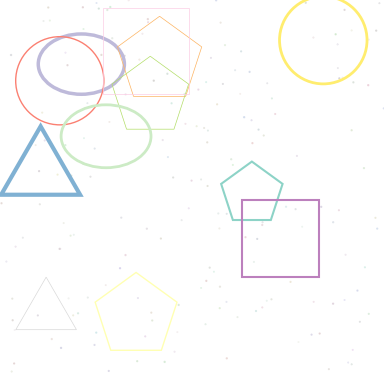[{"shape": "pentagon", "thickness": 1.5, "radius": 0.42, "center": [0.654, 0.496]}, {"shape": "pentagon", "thickness": 1, "radius": 0.56, "center": [0.353, 0.181]}, {"shape": "oval", "thickness": 2.5, "radius": 0.56, "center": [0.211, 0.833]}, {"shape": "circle", "thickness": 1, "radius": 0.57, "center": [0.155, 0.79]}, {"shape": "triangle", "thickness": 3, "radius": 0.59, "center": [0.106, 0.553]}, {"shape": "pentagon", "thickness": 0.5, "radius": 0.58, "center": [0.415, 0.843]}, {"shape": "pentagon", "thickness": 0.5, "radius": 0.52, "center": [0.39, 0.749]}, {"shape": "square", "thickness": 0.5, "radius": 0.56, "center": [0.378, 0.867]}, {"shape": "triangle", "thickness": 0.5, "radius": 0.45, "center": [0.12, 0.189]}, {"shape": "square", "thickness": 1.5, "radius": 0.5, "center": [0.728, 0.38]}, {"shape": "oval", "thickness": 2, "radius": 0.58, "center": [0.275, 0.646]}, {"shape": "circle", "thickness": 2, "radius": 0.57, "center": [0.84, 0.896]}]